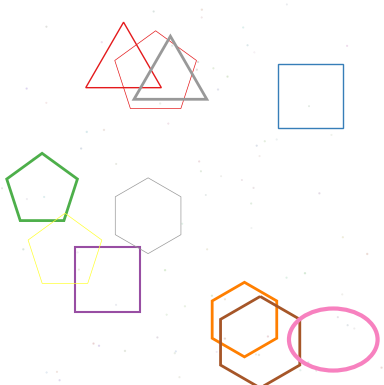[{"shape": "pentagon", "thickness": 0.5, "radius": 0.56, "center": [0.404, 0.808]}, {"shape": "triangle", "thickness": 1, "radius": 0.57, "center": [0.321, 0.829]}, {"shape": "square", "thickness": 1, "radius": 0.42, "center": [0.806, 0.75]}, {"shape": "pentagon", "thickness": 2, "radius": 0.48, "center": [0.109, 0.505]}, {"shape": "square", "thickness": 1.5, "radius": 0.42, "center": [0.28, 0.275]}, {"shape": "hexagon", "thickness": 2, "radius": 0.48, "center": [0.635, 0.17]}, {"shape": "pentagon", "thickness": 0.5, "radius": 0.5, "center": [0.169, 0.345]}, {"shape": "hexagon", "thickness": 2, "radius": 0.59, "center": [0.676, 0.111]}, {"shape": "oval", "thickness": 3, "radius": 0.58, "center": [0.866, 0.118]}, {"shape": "triangle", "thickness": 2, "radius": 0.55, "center": [0.443, 0.797]}, {"shape": "hexagon", "thickness": 0.5, "radius": 0.49, "center": [0.385, 0.44]}]